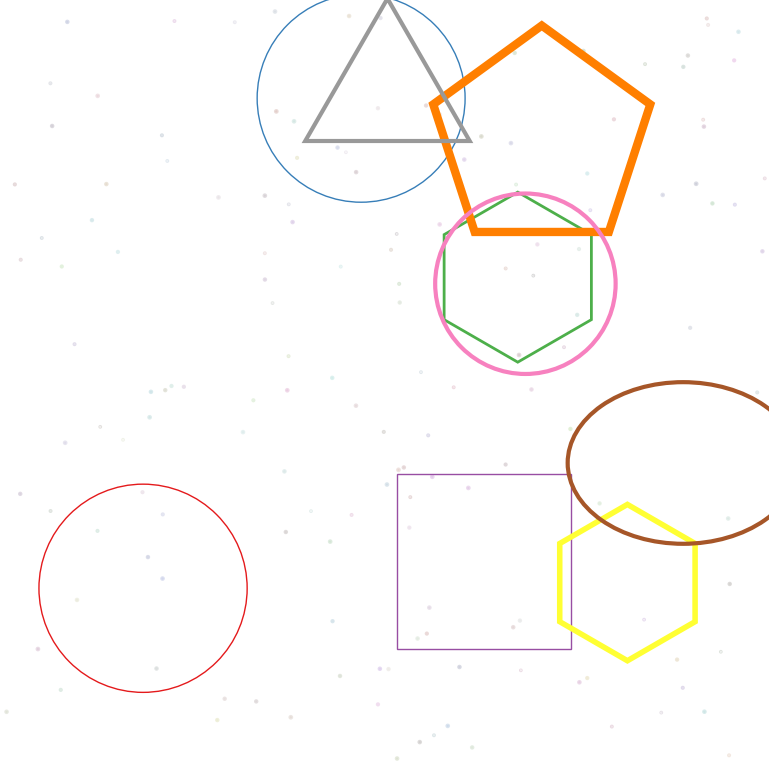[{"shape": "circle", "thickness": 0.5, "radius": 0.68, "center": [0.186, 0.236]}, {"shape": "circle", "thickness": 0.5, "radius": 0.68, "center": [0.469, 0.872]}, {"shape": "hexagon", "thickness": 1, "radius": 0.55, "center": [0.672, 0.64]}, {"shape": "square", "thickness": 0.5, "radius": 0.57, "center": [0.629, 0.271]}, {"shape": "pentagon", "thickness": 3, "radius": 0.74, "center": [0.704, 0.819]}, {"shape": "hexagon", "thickness": 2, "radius": 0.51, "center": [0.815, 0.243]}, {"shape": "oval", "thickness": 1.5, "radius": 0.75, "center": [0.887, 0.399]}, {"shape": "circle", "thickness": 1.5, "radius": 0.59, "center": [0.682, 0.632]}, {"shape": "triangle", "thickness": 1.5, "radius": 0.62, "center": [0.503, 0.879]}]